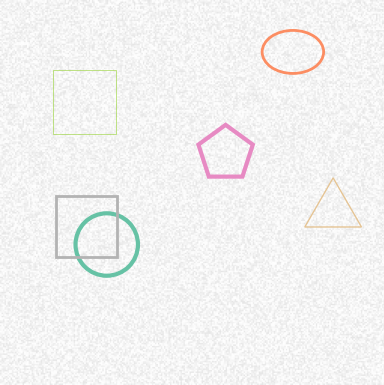[{"shape": "circle", "thickness": 3, "radius": 0.41, "center": [0.277, 0.365]}, {"shape": "oval", "thickness": 2, "radius": 0.4, "center": [0.761, 0.865]}, {"shape": "pentagon", "thickness": 3, "radius": 0.37, "center": [0.586, 0.601]}, {"shape": "square", "thickness": 0.5, "radius": 0.41, "center": [0.22, 0.735]}, {"shape": "triangle", "thickness": 1, "radius": 0.43, "center": [0.865, 0.453]}, {"shape": "square", "thickness": 2, "radius": 0.4, "center": [0.224, 0.411]}]